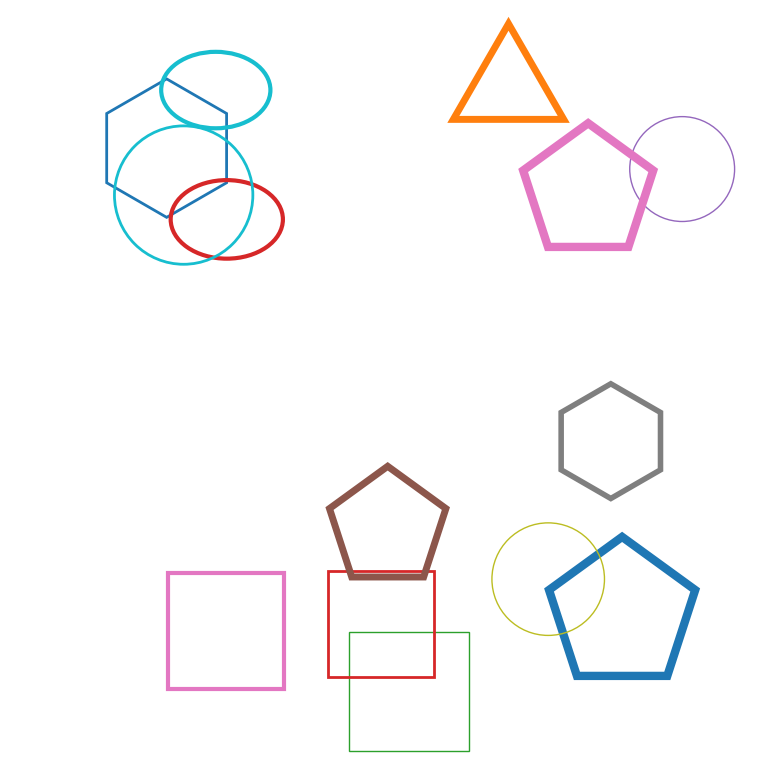[{"shape": "pentagon", "thickness": 3, "radius": 0.5, "center": [0.808, 0.203]}, {"shape": "hexagon", "thickness": 1, "radius": 0.45, "center": [0.216, 0.808]}, {"shape": "triangle", "thickness": 2.5, "radius": 0.41, "center": [0.66, 0.886]}, {"shape": "square", "thickness": 0.5, "radius": 0.39, "center": [0.531, 0.102]}, {"shape": "oval", "thickness": 1.5, "radius": 0.36, "center": [0.295, 0.715]}, {"shape": "square", "thickness": 1, "radius": 0.35, "center": [0.495, 0.19]}, {"shape": "circle", "thickness": 0.5, "radius": 0.34, "center": [0.886, 0.78]}, {"shape": "pentagon", "thickness": 2.5, "radius": 0.4, "center": [0.503, 0.315]}, {"shape": "square", "thickness": 1.5, "radius": 0.38, "center": [0.294, 0.18]}, {"shape": "pentagon", "thickness": 3, "radius": 0.44, "center": [0.764, 0.751]}, {"shape": "hexagon", "thickness": 2, "radius": 0.37, "center": [0.793, 0.427]}, {"shape": "circle", "thickness": 0.5, "radius": 0.37, "center": [0.712, 0.248]}, {"shape": "circle", "thickness": 1, "radius": 0.45, "center": [0.239, 0.747]}, {"shape": "oval", "thickness": 1.5, "radius": 0.35, "center": [0.28, 0.883]}]